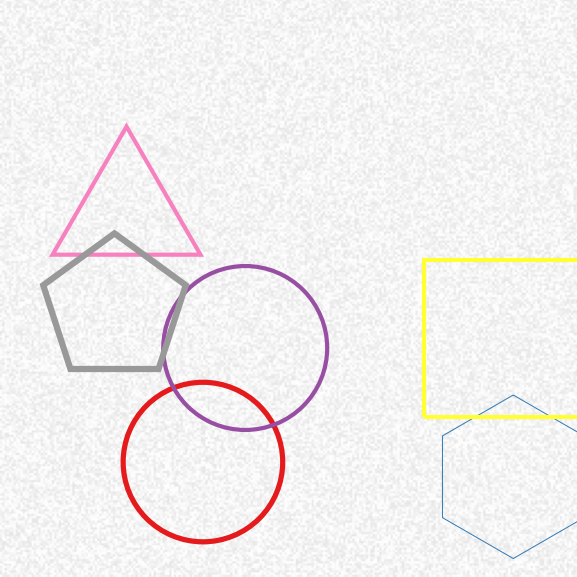[{"shape": "circle", "thickness": 2.5, "radius": 0.69, "center": [0.351, 0.199]}, {"shape": "hexagon", "thickness": 0.5, "radius": 0.71, "center": [0.889, 0.174]}, {"shape": "circle", "thickness": 2, "radius": 0.71, "center": [0.425, 0.397]}, {"shape": "square", "thickness": 2, "radius": 0.68, "center": [0.87, 0.413]}, {"shape": "triangle", "thickness": 2, "radius": 0.74, "center": [0.219, 0.632]}, {"shape": "pentagon", "thickness": 3, "radius": 0.65, "center": [0.198, 0.465]}]